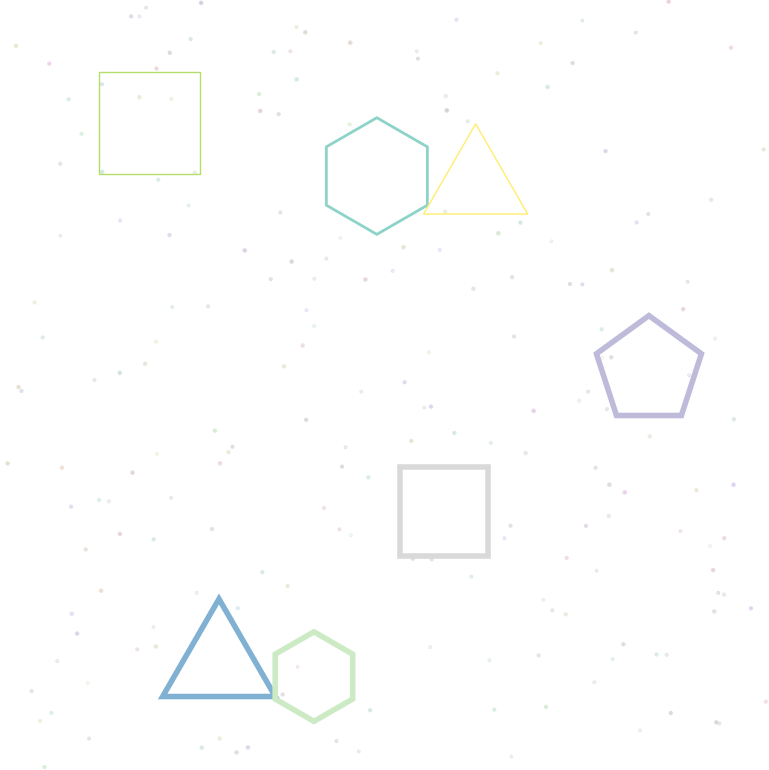[{"shape": "hexagon", "thickness": 1, "radius": 0.38, "center": [0.489, 0.771]}, {"shape": "pentagon", "thickness": 2, "radius": 0.36, "center": [0.843, 0.518]}, {"shape": "triangle", "thickness": 2, "radius": 0.42, "center": [0.284, 0.138]}, {"shape": "square", "thickness": 0.5, "radius": 0.33, "center": [0.194, 0.84]}, {"shape": "square", "thickness": 2, "radius": 0.29, "center": [0.576, 0.335]}, {"shape": "hexagon", "thickness": 2, "radius": 0.29, "center": [0.408, 0.121]}, {"shape": "triangle", "thickness": 0.5, "radius": 0.39, "center": [0.618, 0.761]}]